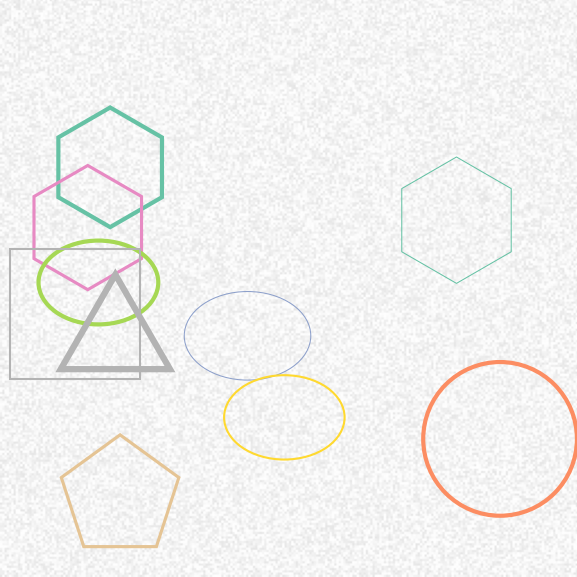[{"shape": "hexagon", "thickness": 0.5, "radius": 0.55, "center": [0.79, 0.618]}, {"shape": "hexagon", "thickness": 2, "radius": 0.52, "center": [0.191, 0.709]}, {"shape": "circle", "thickness": 2, "radius": 0.67, "center": [0.866, 0.239]}, {"shape": "oval", "thickness": 0.5, "radius": 0.55, "center": [0.429, 0.418]}, {"shape": "hexagon", "thickness": 1.5, "radius": 0.54, "center": [0.152, 0.605]}, {"shape": "oval", "thickness": 2, "radius": 0.52, "center": [0.17, 0.51]}, {"shape": "oval", "thickness": 1, "radius": 0.52, "center": [0.492, 0.276]}, {"shape": "pentagon", "thickness": 1.5, "radius": 0.54, "center": [0.208, 0.139]}, {"shape": "triangle", "thickness": 3, "radius": 0.55, "center": [0.2, 0.415]}, {"shape": "square", "thickness": 1, "radius": 0.56, "center": [0.131, 0.455]}]